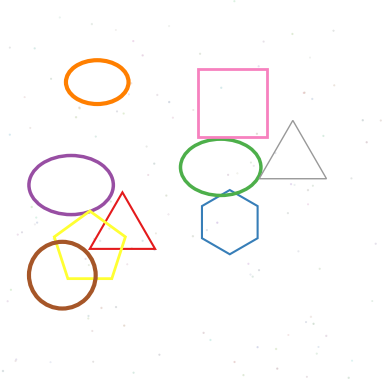[{"shape": "triangle", "thickness": 1.5, "radius": 0.49, "center": [0.318, 0.403]}, {"shape": "hexagon", "thickness": 1.5, "radius": 0.42, "center": [0.597, 0.423]}, {"shape": "oval", "thickness": 2.5, "radius": 0.52, "center": [0.573, 0.565]}, {"shape": "oval", "thickness": 2.5, "radius": 0.55, "center": [0.185, 0.519]}, {"shape": "oval", "thickness": 3, "radius": 0.41, "center": [0.253, 0.787]}, {"shape": "pentagon", "thickness": 2, "radius": 0.49, "center": [0.233, 0.355]}, {"shape": "circle", "thickness": 3, "radius": 0.43, "center": [0.162, 0.285]}, {"shape": "square", "thickness": 2, "radius": 0.45, "center": [0.604, 0.732]}, {"shape": "triangle", "thickness": 1, "radius": 0.5, "center": [0.761, 0.586]}]